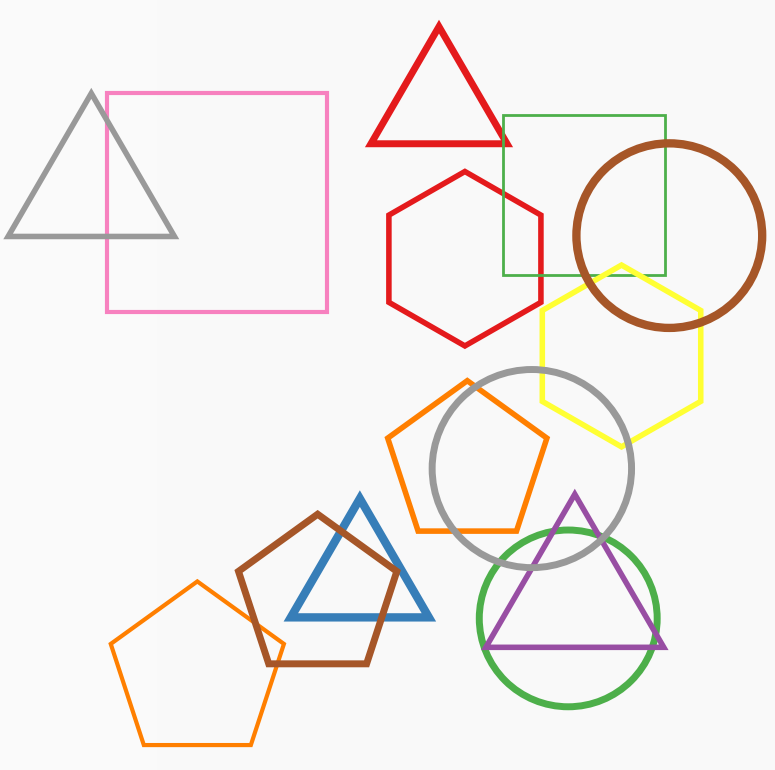[{"shape": "triangle", "thickness": 2.5, "radius": 0.51, "center": [0.566, 0.864]}, {"shape": "hexagon", "thickness": 2, "radius": 0.57, "center": [0.6, 0.664]}, {"shape": "triangle", "thickness": 3, "radius": 0.51, "center": [0.464, 0.25]}, {"shape": "square", "thickness": 1, "radius": 0.52, "center": [0.753, 0.747]}, {"shape": "circle", "thickness": 2.5, "radius": 0.57, "center": [0.733, 0.197]}, {"shape": "triangle", "thickness": 2, "radius": 0.66, "center": [0.742, 0.226]}, {"shape": "pentagon", "thickness": 2, "radius": 0.54, "center": [0.603, 0.398]}, {"shape": "pentagon", "thickness": 1.5, "radius": 0.59, "center": [0.255, 0.127]}, {"shape": "hexagon", "thickness": 2, "radius": 0.59, "center": [0.802, 0.538]}, {"shape": "pentagon", "thickness": 2.5, "radius": 0.54, "center": [0.41, 0.225]}, {"shape": "circle", "thickness": 3, "radius": 0.6, "center": [0.864, 0.694]}, {"shape": "square", "thickness": 1.5, "radius": 0.71, "center": [0.28, 0.737]}, {"shape": "triangle", "thickness": 2, "radius": 0.62, "center": [0.118, 0.755]}, {"shape": "circle", "thickness": 2.5, "radius": 0.64, "center": [0.686, 0.391]}]